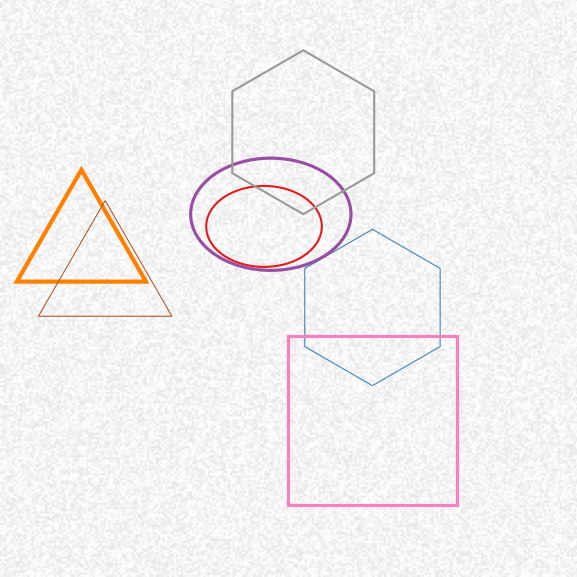[{"shape": "oval", "thickness": 1, "radius": 0.5, "center": [0.457, 0.607]}, {"shape": "hexagon", "thickness": 0.5, "radius": 0.68, "center": [0.645, 0.467]}, {"shape": "oval", "thickness": 1.5, "radius": 0.69, "center": [0.469, 0.628]}, {"shape": "triangle", "thickness": 2, "radius": 0.65, "center": [0.141, 0.576]}, {"shape": "triangle", "thickness": 0.5, "radius": 0.67, "center": [0.182, 0.518]}, {"shape": "square", "thickness": 1.5, "radius": 0.73, "center": [0.645, 0.27]}, {"shape": "hexagon", "thickness": 1, "radius": 0.71, "center": [0.525, 0.77]}]